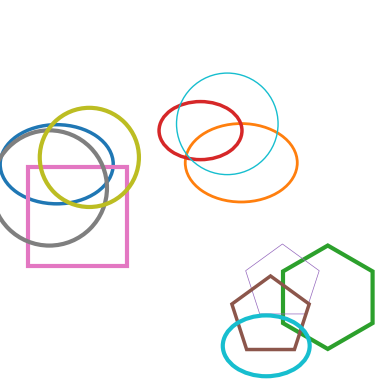[{"shape": "oval", "thickness": 2.5, "radius": 0.73, "center": [0.147, 0.573]}, {"shape": "oval", "thickness": 2, "radius": 0.73, "center": [0.627, 0.577]}, {"shape": "hexagon", "thickness": 3, "radius": 0.67, "center": [0.851, 0.228]}, {"shape": "oval", "thickness": 2.5, "radius": 0.54, "center": [0.521, 0.661]}, {"shape": "pentagon", "thickness": 0.5, "radius": 0.5, "center": [0.734, 0.266]}, {"shape": "pentagon", "thickness": 2.5, "radius": 0.53, "center": [0.703, 0.178]}, {"shape": "square", "thickness": 3, "radius": 0.64, "center": [0.202, 0.438]}, {"shape": "circle", "thickness": 3, "radius": 0.75, "center": [0.128, 0.512]}, {"shape": "circle", "thickness": 3, "radius": 0.64, "center": [0.232, 0.591]}, {"shape": "oval", "thickness": 3, "radius": 0.56, "center": [0.691, 0.102]}, {"shape": "circle", "thickness": 1, "radius": 0.66, "center": [0.59, 0.678]}]